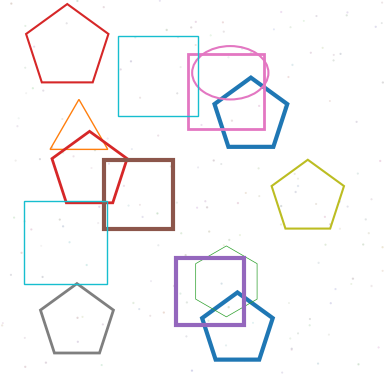[{"shape": "pentagon", "thickness": 3, "radius": 0.48, "center": [0.617, 0.144]}, {"shape": "pentagon", "thickness": 3, "radius": 0.5, "center": [0.652, 0.699]}, {"shape": "triangle", "thickness": 1, "radius": 0.43, "center": [0.205, 0.655]}, {"shape": "hexagon", "thickness": 0.5, "radius": 0.46, "center": [0.588, 0.269]}, {"shape": "pentagon", "thickness": 1.5, "radius": 0.56, "center": [0.175, 0.877]}, {"shape": "pentagon", "thickness": 2, "radius": 0.51, "center": [0.233, 0.556]}, {"shape": "square", "thickness": 3, "radius": 0.44, "center": [0.546, 0.243]}, {"shape": "square", "thickness": 3, "radius": 0.45, "center": [0.36, 0.495]}, {"shape": "square", "thickness": 2, "radius": 0.49, "center": [0.588, 0.763]}, {"shape": "oval", "thickness": 1.5, "radius": 0.5, "center": [0.598, 0.811]}, {"shape": "pentagon", "thickness": 2, "radius": 0.5, "center": [0.2, 0.164]}, {"shape": "pentagon", "thickness": 1.5, "radius": 0.49, "center": [0.799, 0.486]}, {"shape": "square", "thickness": 1, "radius": 0.52, "center": [0.41, 0.802]}, {"shape": "square", "thickness": 1, "radius": 0.54, "center": [0.17, 0.37]}]